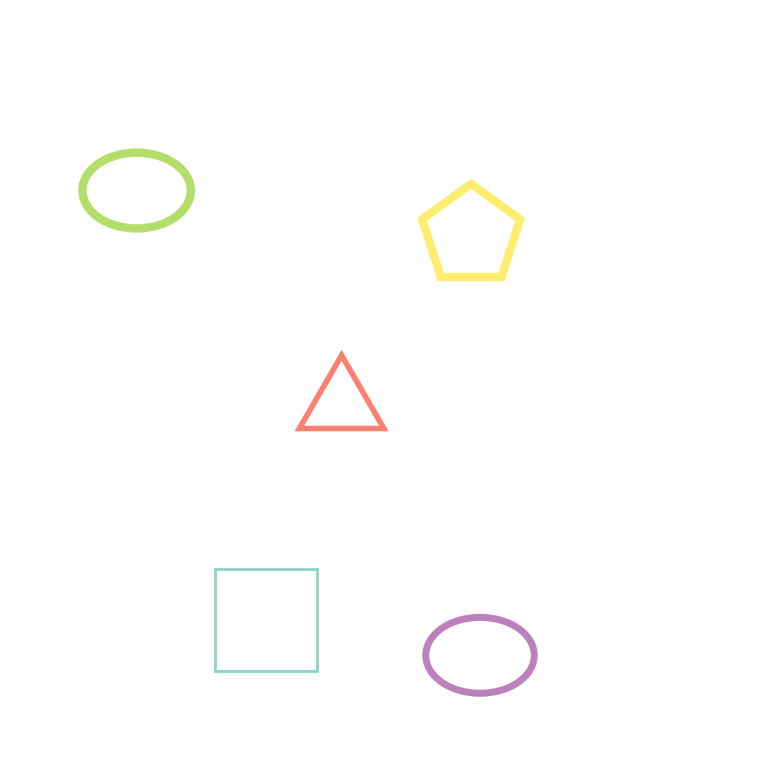[{"shape": "square", "thickness": 1, "radius": 0.33, "center": [0.345, 0.195]}, {"shape": "triangle", "thickness": 2, "radius": 0.32, "center": [0.444, 0.475]}, {"shape": "oval", "thickness": 3, "radius": 0.35, "center": [0.177, 0.753]}, {"shape": "oval", "thickness": 2.5, "radius": 0.35, "center": [0.623, 0.149]}, {"shape": "pentagon", "thickness": 3, "radius": 0.33, "center": [0.612, 0.694]}]